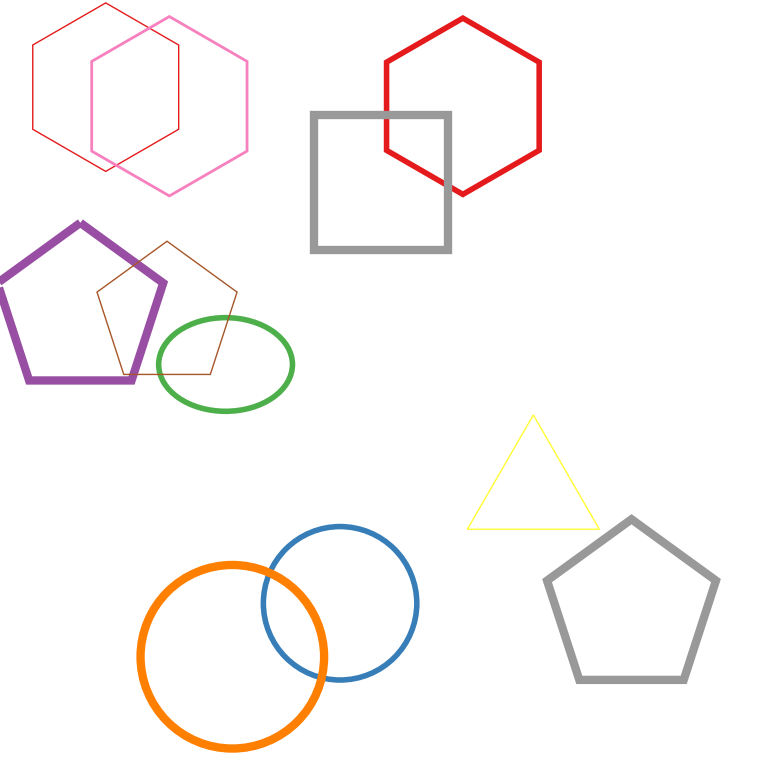[{"shape": "hexagon", "thickness": 0.5, "radius": 0.55, "center": [0.137, 0.887]}, {"shape": "hexagon", "thickness": 2, "radius": 0.57, "center": [0.601, 0.862]}, {"shape": "circle", "thickness": 2, "radius": 0.5, "center": [0.442, 0.217]}, {"shape": "oval", "thickness": 2, "radius": 0.43, "center": [0.293, 0.527]}, {"shape": "pentagon", "thickness": 3, "radius": 0.57, "center": [0.104, 0.597]}, {"shape": "circle", "thickness": 3, "radius": 0.6, "center": [0.302, 0.147]}, {"shape": "triangle", "thickness": 0.5, "radius": 0.49, "center": [0.693, 0.362]}, {"shape": "pentagon", "thickness": 0.5, "radius": 0.48, "center": [0.217, 0.591]}, {"shape": "hexagon", "thickness": 1, "radius": 0.58, "center": [0.22, 0.862]}, {"shape": "square", "thickness": 3, "radius": 0.44, "center": [0.494, 0.763]}, {"shape": "pentagon", "thickness": 3, "radius": 0.58, "center": [0.82, 0.21]}]